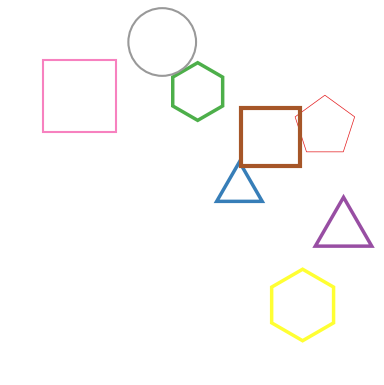[{"shape": "pentagon", "thickness": 0.5, "radius": 0.41, "center": [0.844, 0.671]}, {"shape": "triangle", "thickness": 2.5, "radius": 0.34, "center": [0.622, 0.511]}, {"shape": "hexagon", "thickness": 2.5, "radius": 0.37, "center": [0.513, 0.762]}, {"shape": "triangle", "thickness": 2.5, "radius": 0.42, "center": [0.892, 0.403]}, {"shape": "hexagon", "thickness": 2.5, "radius": 0.46, "center": [0.786, 0.208]}, {"shape": "square", "thickness": 3, "radius": 0.38, "center": [0.703, 0.644]}, {"shape": "square", "thickness": 1.5, "radius": 0.47, "center": [0.206, 0.751]}, {"shape": "circle", "thickness": 1.5, "radius": 0.44, "center": [0.421, 0.891]}]